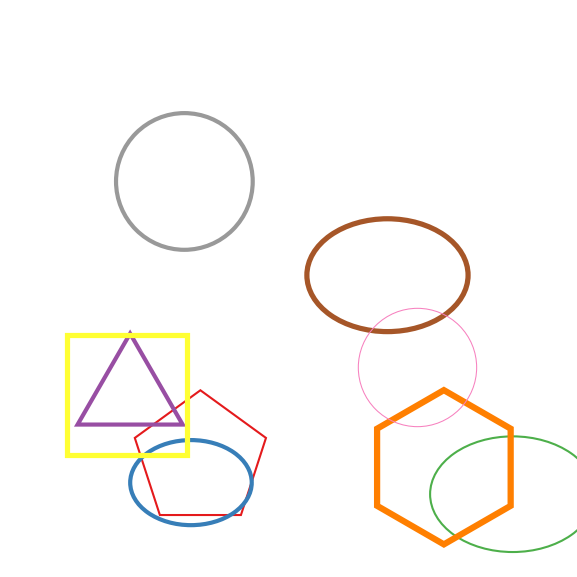[{"shape": "pentagon", "thickness": 1, "radius": 0.6, "center": [0.347, 0.204]}, {"shape": "oval", "thickness": 2, "radius": 0.53, "center": [0.331, 0.163]}, {"shape": "oval", "thickness": 1, "radius": 0.72, "center": [0.888, 0.143]}, {"shape": "triangle", "thickness": 2, "radius": 0.53, "center": [0.225, 0.316]}, {"shape": "hexagon", "thickness": 3, "radius": 0.67, "center": [0.769, 0.19]}, {"shape": "square", "thickness": 2.5, "radius": 0.52, "center": [0.22, 0.315]}, {"shape": "oval", "thickness": 2.5, "radius": 0.7, "center": [0.671, 0.523]}, {"shape": "circle", "thickness": 0.5, "radius": 0.51, "center": [0.723, 0.363]}, {"shape": "circle", "thickness": 2, "radius": 0.59, "center": [0.319, 0.685]}]